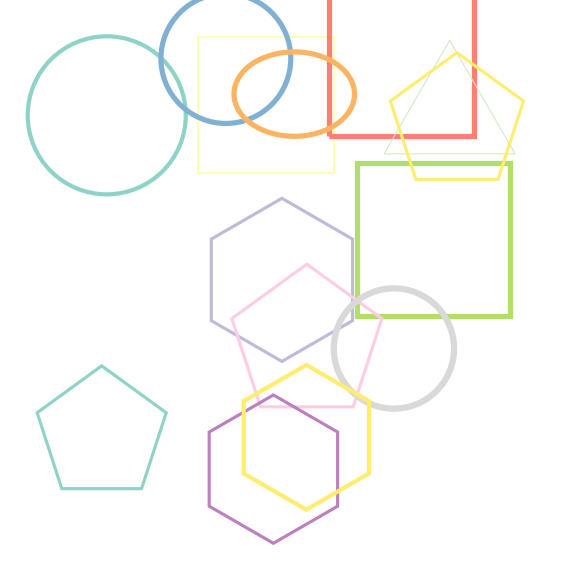[{"shape": "pentagon", "thickness": 1.5, "radius": 0.59, "center": [0.176, 0.248]}, {"shape": "circle", "thickness": 2, "radius": 0.68, "center": [0.185, 0.799]}, {"shape": "square", "thickness": 1, "radius": 0.59, "center": [0.461, 0.817]}, {"shape": "hexagon", "thickness": 1.5, "radius": 0.71, "center": [0.488, 0.515]}, {"shape": "square", "thickness": 2.5, "radius": 0.63, "center": [0.695, 0.888]}, {"shape": "circle", "thickness": 2.5, "radius": 0.56, "center": [0.391, 0.898]}, {"shape": "oval", "thickness": 2.5, "radius": 0.52, "center": [0.51, 0.836]}, {"shape": "square", "thickness": 2.5, "radius": 0.66, "center": [0.751, 0.584]}, {"shape": "pentagon", "thickness": 1.5, "radius": 0.68, "center": [0.531, 0.405]}, {"shape": "circle", "thickness": 3, "radius": 0.52, "center": [0.682, 0.396]}, {"shape": "hexagon", "thickness": 1.5, "radius": 0.64, "center": [0.473, 0.187]}, {"shape": "triangle", "thickness": 0.5, "radius": 0.66, "center": [0.778, 0.798]}, {"shape": "pentagon", "thickness": 1.5, "radius": 0.61, "center": [0.791, 0.787]}, {"shape": "hexagon", "thickness": 2, "radius": 0.63, "center": [0.53, 0.242]}]